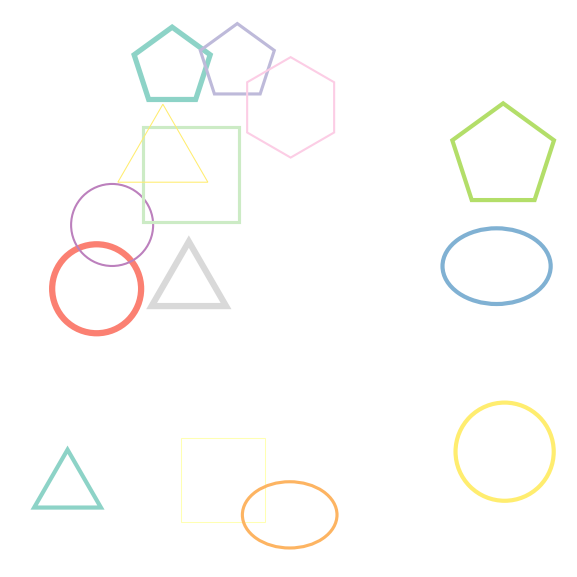[{"shape": "pentagon", "thickness": 2.5, "radius": 0.35, "center": [0.298, 0.883]}, {"shape": "triangle", "thickness": 2, "radius": 0.33, "center": [0.117, 0.154]}, {"shape": "square", "thickness": 0.5, "radius": 0.36, "center": [0.386, 0.168]}, {"shape": "pentagon", "thickness": 1.5, "radius": 0.34, "center": [0.411, 0.891]}, {"shape": "circle", "thickness": 3, "radius": 0.39, "center": [0.167, 0.499]}, {"shape": "oval", "thickness": 2, "radius": 0.47, "center": [0.86, 0.538]}, {"shape": "oval", "thickness": 1.5, "radius": 0.41, "center": [0.502, 0.108]}, {"shape": "pentagon", "thickness": 2, "radius": 0.46, "center": [0.871, 0.728]}, {"shape": "hexagon", "thickness": 1, "radius": 0.43, "center": [0.503, 0.813]}, {"shape": "triangle", "thickness": 3, "radius": 0.37, "center": [0.327, 0.506]}, {"shape": "circle", "thickness": 1, "radius": 0.36, "center": [0.194, 0.61]}, {"shape": "square", "thickness": 1.5, "radius": 0.41, "center": [0.331, 0.697]}, {"shape": "triangle", "thickness": 0.5, "radius": 0.45, "center": [0.282, 0.729]}, {"shape": "circle", "thickness": 2, "radius": 0.43, "center": [0.874, 0.217]}]